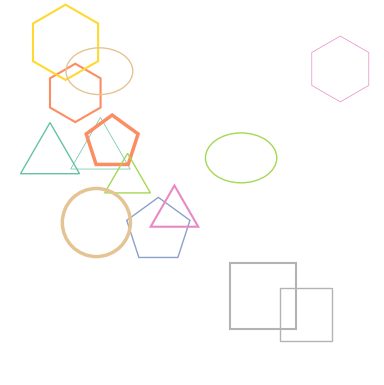[{"shape": "triangle", "thickness": 0.5, "radius": 0.45, "center": [0.261, 0.606]}, {"shape": "triangle", "thickness": 1, "radius": 0.44, "center": [0.13, 0.593]}, {"shape": "hexagon", "thickness": 1.5, "radius": 0.38, "center": [0.196, 0.759]}, {"shape": "pentagon", "thickness": 2.5, "radius": 0.35, "center": [0.291, 0.63]}, {"shape": "pentagon", "thickness": 1, "radius": 0.43, "center": [0.411, 0.401]}, {"shape": "hexagon", "thickness": 0.5, "radius": 0.43, "center": [0.884, 0.821]}, {"shape": "triangle", "thickness": 1.5, "radius": 0.36, "center": [0.453, 0.447]}, {"shape": "triangle", "thickness": 1, "radius": 0.34, "center": [0.331, 0.533]}, {"shape": "oval", "thickness": 1, "radius": 0.46, "center": [0.626, 0.59]}, {"shape": "hexagon", "thickness": 1.5, "radius": 0.49, "center": [0.17, 0.89]}, {"shape": "oval", "thickness": 1, "radius": 0.43, "center": [0.258, 0.815]}, {"shape": "circle", "thickness": 2.5, "radius": 0.44, "center": [0.25, 0.422]}, {"shape": "square", "thickness": 1, "radius": 0.34, "center": [0.794, 0.183]}, {"shape": "square", "thickness": 1.5, "radius": 0.43, "center": [0.683, 0.232]}]